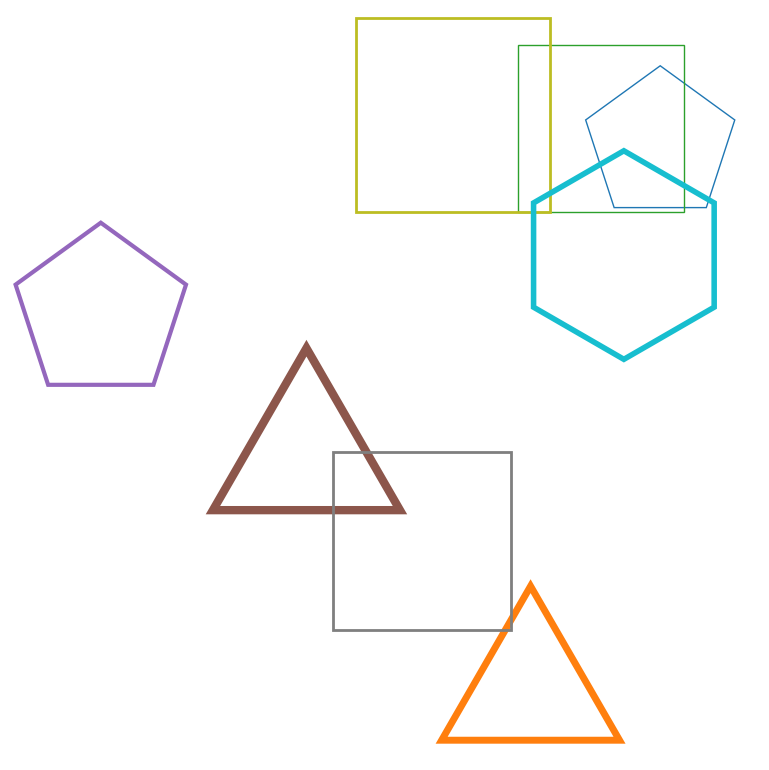[{"shape": "pentagon", "thickness": 0.5, "radius": 0.51, "center": [0.857, 0.813]}, {"shape": "triangle", "thickness": 2.5, "radius": 0.67, "center": [0.689, 0.105]}, {"shape": "square", "thickness": 0.5, "radius": 0.54, "center": [0.78, 0.833]}, {"shape": "pentagon", "thickness": 1.5, "radius": 0.58, "center": [0.131, 0.594]}, {"shape": "triangle", "thickness": 3, "radius": 0.7, "center": [0.398, 0.408]}, {"shape": "square", "thickness": 1, "radius": 0.58, "center": [0.548, 0.298]}, {"shape": "square", "thickness": 1, "radius": 0.63, "center": [0.588, 0.851]}, {"shape": "hexagon", "thickness": 2, "radius": 0.68, "center": [0.81, 0.669]}]